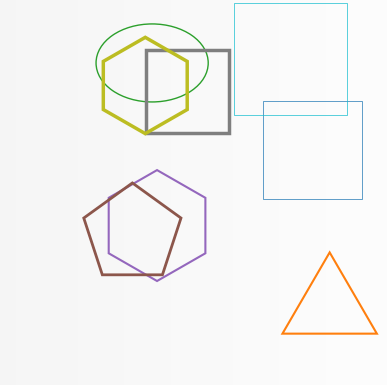[{"shape": "square", "thickness": 0.5, "radius": 0.64, "center": [0.807, 0.61]}, {"shape": "triangle", "thickness": 1.5, "radius": 0.7, "center": [0.851, 0.204]}, {"shape": "oval", "thickness": 1, "radius": 0.72, "center": [0.393, 0.837]}, {"shape": "hexagon", "thickness": 1.5, "radius": 0.72, "center": [0.405, 0.414]}, {"shape": "pentagon", "thickness": 2, "radius": 0.66, "center": [0.342, 0.393]}, {"shape": "square", "thickness": 2.5, "radius": 0.54, "center": [0.484, 0.762]}, {"shape": "hexagon", "thickness": 2.5, "radius": 0.63, "center": [0.375, 0.778]}, {"shape": "square", "thickness": 0.5, "radius": 0.73, "center": [0.75, 0.846]}]